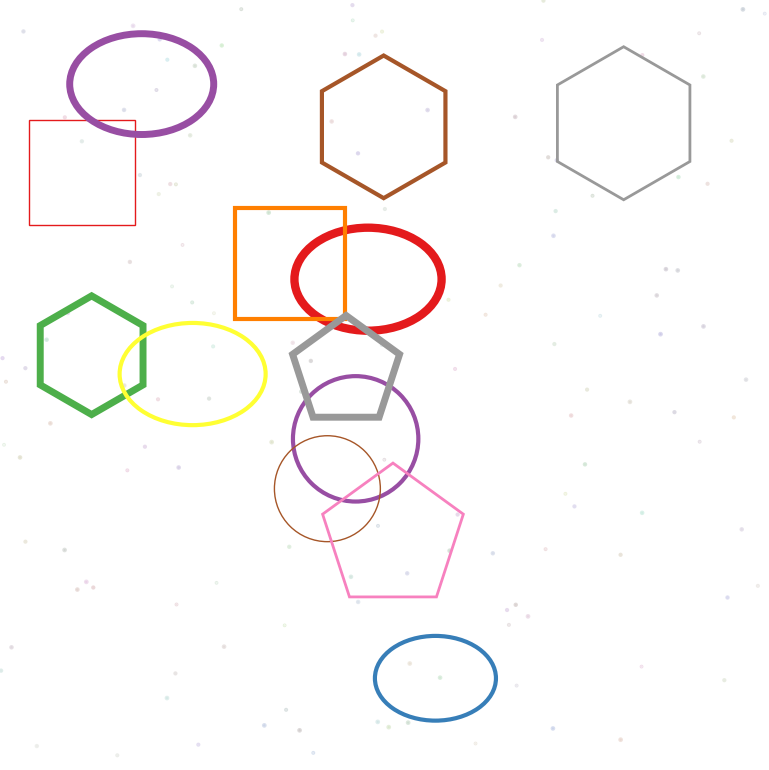[{"shape": "oval", "thickness": 3, "radius": 0.48, "center": [0.478, 0.637]}, {"shape": "square", "thickness": 0.5, "radius": 0.34, "center": [0.106, 0.776]}, {"shape": "oval", "thickness": 1.5, "radius": 0.39, "center": [0.565, 0.119]}, {"shape": "hexagon", "thickness": 2.5, "radius": 0.39, "center": [0.119, 0.539]}, {"shape": "oval", "thickness": 2.5, "radius": 0.47, "center": [0.184, 0.891]}, {"shape": "circle", "thickness": 1.5, "radius": 0.41, "center": [0.462, 0.43]}, {"shape": "square", "thickness": 1.5, "radius": 0.36, "center": [0.377, 0.657]}, {"shape": "oval", "thickness": 1.5, "radius": 0.47, "center": [0.25, 0.514]}, {"shape": "circle", "thickness": 0.5, "radius": 0.34, "center": [0.425, 0.365]}, {"shape": "hexagon", "thickness": 1.5, "radius": 0.46, "center": [0.498, 0.835]}, {"shape": "pentagon", "thickness": 1, "radius": 0.48, "center": [0.51, 0.303]}, {"shape": "hexagon", "thickness": 1, "radius": 0.5, "center": [0.81, 0.84]}, {"shape": "pentagon", "thickness": 2.5, "radius": 0.37, "center": [0.449, 0.517]}]